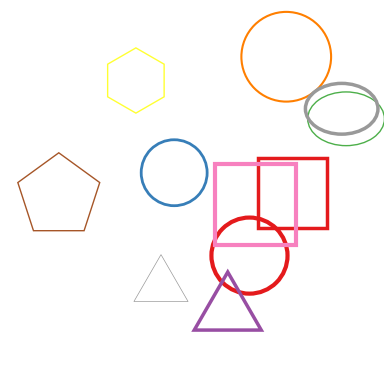[{"shape": "square", "thickness": 2.5, "radius": 0.45, "center": [0.76, 0.499]}, {"shape": "circle", "thickness": 3, "radius": 0.49, "center": [0.648, 0.336]}, {"shape": "circle", "thickness": 2, "radius": 0.43, "center": [0.452, 0.551]}, {"shape": "oval", "thickness": 1, "radius": 0.5, "center": [0.899, 0.691]}, {"shape": "triangle", "thickness": 2.5, "radius": 0.5, "center": [0.592, 0.193]}, {"shape": "circle", "thickness": 1.5, "radius": 0.58, "center": [0.743, 0.853]}, {"shape": "hexagon", "thickness": 1, "radius": 0.42, "center": [0.353, 0.791]}, {"shape": "pentagon", "thickness": 1, "radius": 0.56, "center": [0.153, 0.491]}, {"shape": "square", "thickness": 3, "radius": 0.52, "center": [0.663, 0.469]}, {"shape": "triangle", "thickness": 0.5, "radius": 0.41, "center": [0.418, 0.257]}, {"shape": "oval", "thickness": 2.5, "radius": 0.47, "center": [0.887, 0.717]}]